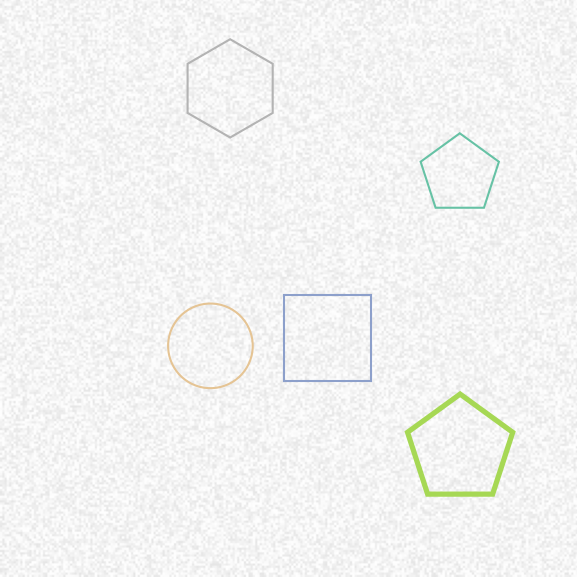[{"shape": "pentagon", "thickness": 1, "radius": 0.36, "center": [0.796, 0.697]}, {"shape": "square", "thickness": 1, "radius": 0.38, "center": [0.568, 0.414]}, {"shape": "pentagon", "thickness": 2.5, "radius": 0.48, "center": [0.797, 0.221]}, {"shape": "circle", "thickness": 1, "radius": 0.37, "center": [0.364, 0.4]}, {"shape": "hexagon", "thickness": 1, "radius": 0.43, "center": [0.399, 0.846]}]